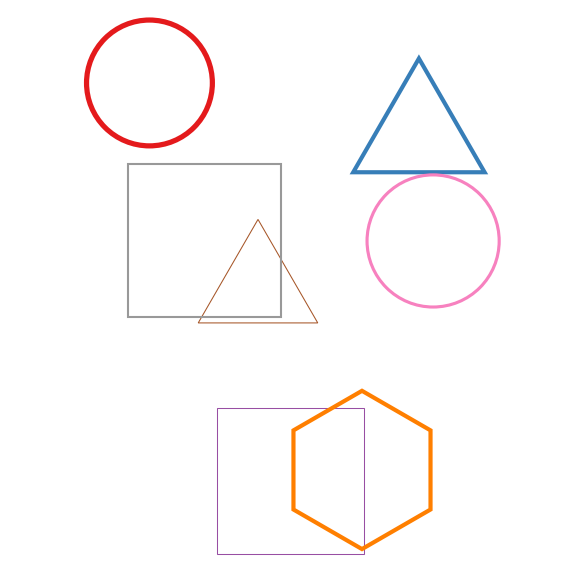[{"shape": "circle", "thickness": 2.5, "radius": 0.54, "center": [0.259, 0.855]}, {"shape": "triangle", "thickness": 2, "radius": 0.66, "center": [0.725, 0.767]}, {"shape": "square", "thickness": 0.5, "radius": 0.63, "center": [0.503, 0.166]}, {"shape": "hexagon", "thickness": 2, "radius": 0.69, "center": [0.627, 0.185]}, {"shape": "triangle", "thickness": 0.5, "radius": 0.6, "center": [0.447, 0.5]}, {"shape": "circle", "thickness": 1.5, "radius": 0.57, "center": [0.75, 0.582]}, {"shape": "square", "thickness": 1, "radius": 0.66, "center": [0.354, 0.582]}]